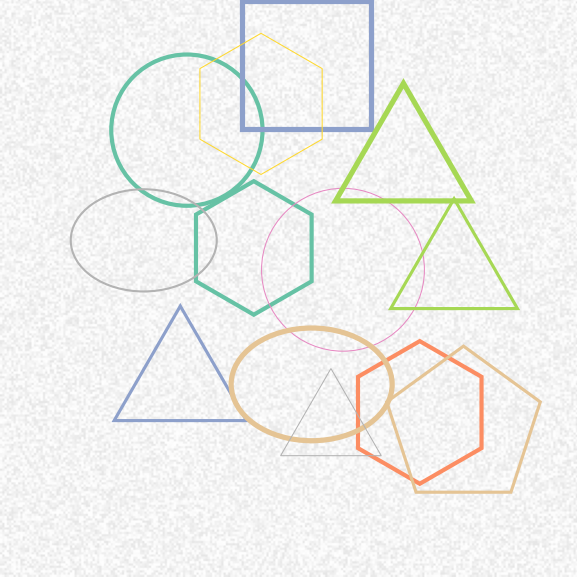[{"shape": "circle", "thickness": 2, "radius": 0.65, "center": [0.324, 0.774]}, {"shape": "hexagon", "thickness": 2, "radius": 0.58, "center": [0.439, 0.57]}, {"shape": "hexagon", "thickness": 2, "radius": 0.62, "center": [0.727, 0.285]}, {"shape": "square", "thickness": 2.5, "radius": 0.56, "center": [0.53, 0.887]}, {"shape": "triangle", "thickness": 1.5, "radius": 0.66, "center": [0.312, 0.337]}, {"shape": "circle", "thickness": 0.5, "radius": 0.71, "center": [0.594, 0.532]}, {"shape": "triangle", "thickness": 2.5, "radius": 0.68, "center": [0.699, 0.719]}, {"shape": "triangle", "thickness": 1.5, "radius": 0.63, "center": [0.786, 0.528]}, {"shape": "hexagon", "thickness": 0.5, "radius": 0.61, "center": [0.452, 0.819]}, {"shape": "oval", "thickness": 2.5, "radius": 0.7, "center": [0.54, 0.334]}, {"shape": "pentagon", "thickness": 1.5, "radius": 0.7, "center": [0.803, 0.26]}, {"shape": "oval", "thickness": 1, "radius": 0.63, "center": [0.249, 0.583]}, {"shape": "triangle", "thickness": 0.5, "radius": 0.5, "center": [0.573, 0.26]}]